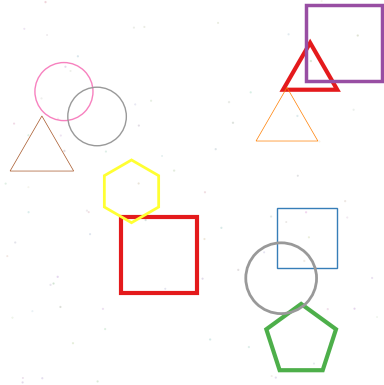[{"shape": "square", "thickness": 3, "radius": 0.49, "center": [0.412, 0.338]}, {"shape": "triangle", "thickness": 3, "radius": 0.41, "center": [0.806, 0.808]}, {"shape": "square", "thickness": 1, "radius": 0.39, "center": [0.797, 0.382]}, {"shape": "pentagon", "thickness": 3, "radius": 0.48, "center": [0.782, 0.115]}, {"shape": "square", "thickness": 2.5, "radius": 0.49, "center": [0.893, 0.888]}, {"shape": "triangle", "thickness": 0.5, "radius": 0.46, "center": [0.745, 0.68]}, {"shape": "hexagon", "thickness": 2, "radius": 0.41, "center": [0.342, 0.503]}, {"shape": "triangle", "thickness": 0.5, "radius": 0.48, "center": [0.109, 0.603]}, {"shape": "circle", "thickness": 1, "radius": 0.38, "center": [0.166, 0.762]}, {"shape": "circle", "thickness": 1, "radius": 0.38, "center": [0.252, 0.697]}, {"shape": "circle", "thickness": 2, "radius": 0.46, "center": [0.73, 0.277]}]